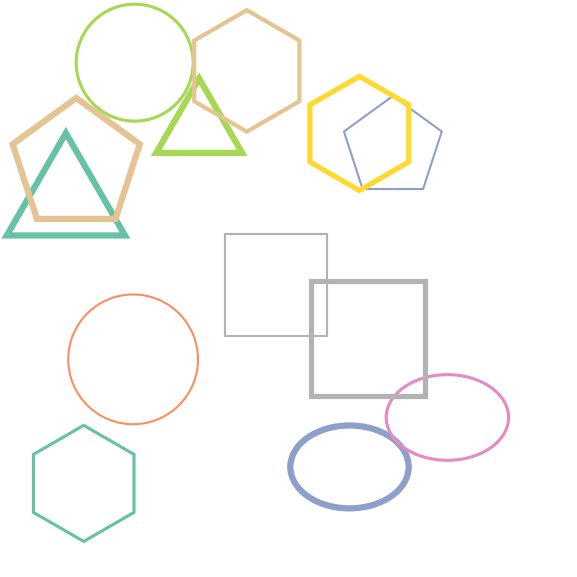[{"shape": "triangle", "thickness": 3, "radius": 0.59, "center": [0.114, 0.65]}, {"shape": "hexagon", "thickness": 1.5, "radius": 0.5, "center": [0.145, 0.162]}, {"shape": "circle", "thickness": 1, "radius": 0.56, "center": [0.231, 0.377]}, {"shape": "oval", "thickness": 3, "radius": 0.51, "center": [0.605, 0.191]}, {"shape": "pentagon", "thickness": 1, "radius": 0.45, "center": [0.68, 0.744]}, {"shape": "oval", "thickness": 1.5, "radius": 0.53, "center": [0.775, 0.276]}, {"shape": "triangle", "thickness": 3, "radius": 0.43, "center": [0.345, 0.777]}, {"shape": "circle", "thickness": 1.5, "radius": 0.51, "center": [0.233, 0.891]}, {"shape": "hexagon", "thickness": 2.5, "radius": 0.49, "center": [0.622, 0.768]}, {"shape": "hexagon", "thickness": 2, "radius": 0.53, "center": [0.427, 0.876]}, {"shape": "pentagon", "thickness": 3, "radius": 0.58, "center": [0.132, 0.714]}, {"shape": "square", "thickness": 2.5, "radius": 0.5, "center": [0.638, 0.413]}, {"shape": "square", "thickness": 1, "radius": 0.44, "center": [0.478, 0.506]}]